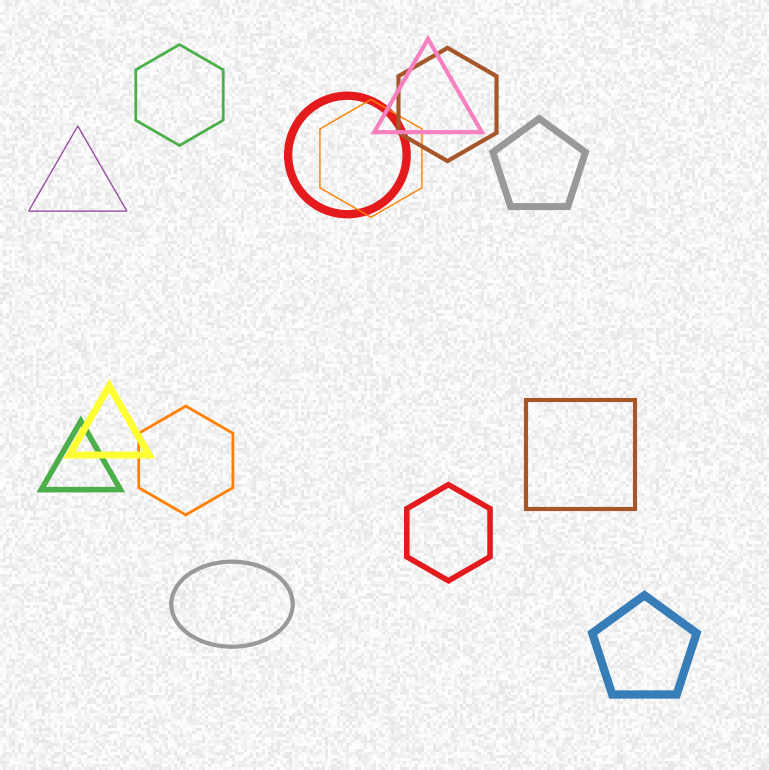[{"shape": "hexagon", "thickness": 2, "radius": 0.31, "center": [0.582, 0.308]}, {"shape": "circle", "thickness": 3, "radius": 0.38, "center": [0.451, 0.799]}, {"shape": "pentagon", "thickness": 3, "radius": 0.36, "center": [0.837, 0.156]}, {"shape": "triangle", "thickness": 2, "radius": 0.3, "center": [0.105, 0.394]}, {"shape": "hexagon", "thickness": 1, "radius": 0.33, "center": [0.233, 0.877]}, {"shape": "triangle", "thickness": 0.5, "radius": 0.37, "center": [0.101, 0.763]}, {"shape": "hexagon", "thickness": 1, "radius": 0.35, "center": [0.241, 0.402]}, {"shape": "hexagon", "thickness": 0.5, "radius": 0.38, "center": [0.482, 0.794]}, {"shape": "triangle", "thickness": 2.5, "radius": 0.3, "center": [0.142, 0.439]}, {"shape": "hexagon", "thickness": 1.5, "radius": 0.37, "center": [0.581, 0.864]}, {"shape": "square", "thickness": 1.5, "radius": 0.35, "center": [0.754, 0.41]}, {"shape": "triangle", "thickness": 1.5, "radius": 0.4, "center": [0.556, 0.869]}, {"shape": "oval", "thickness": 1.5, "radius": 0.39, "center": [0.301, 0.215]}, {"shape": "pentagon", "thickness": 2.5, "radius": 0.32, "center": [0.7, 0.783]}]